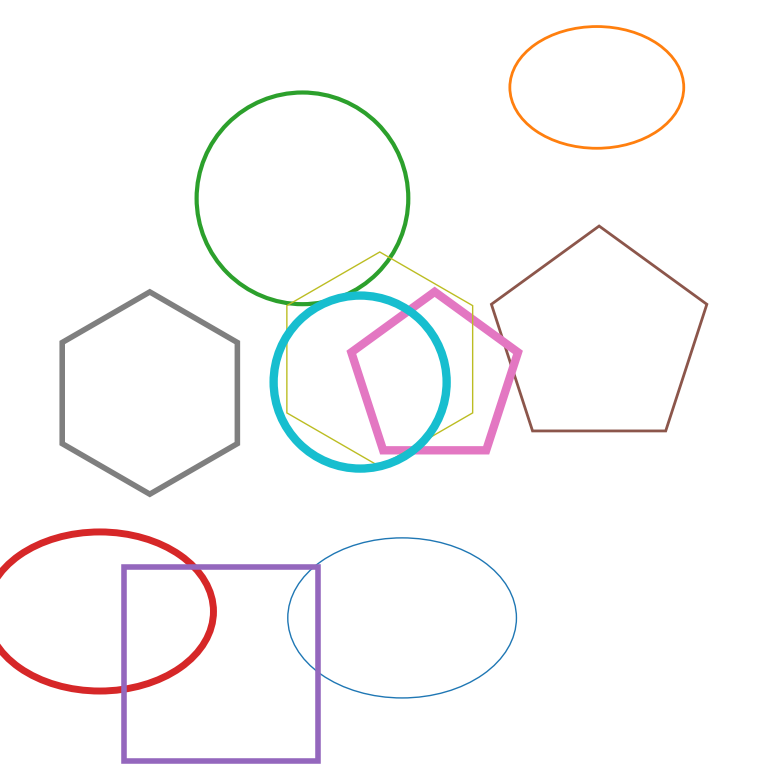[{"shape": "oval", "thickness": 0.5, "radius": 0.74, "center": [0.522, 0.198]}, {"shape": "oval", "thickness": 1, "radius": 0.56, "center": [0.775, 0.886]}, {"shape": "circle", "thickness": 1.5, "radius": 0.69, "center": [0.393, 0.742]}, {"shape": "oval", "thickness": 2.5, "radius": 0.74, "center": [0.13, 0.206]}, {"shape": "square", "thickness": 2, "radius": 0.63, "center": [0.287, 0.138]}, {"shape": "pentagon", "thickness": 1, "radius": 0.74, "center": [0.778, 0.559]}, {"shape": "pentagon", "thickness": 3, "radius": 0.57, "center": [0.564, 0.507]}, {"shape": "hexagon", "thickness": 2, "radius": 0.66, "center": [0.195, 0.49]}, {"shape": "hexagon", "thickness": 0.5, "radius": 0.7, "center": [0.493, 0.533]}, {"shape": "circle", "thickness": 3, "radius": 0.56, "center": [0.468, 0.504]}]